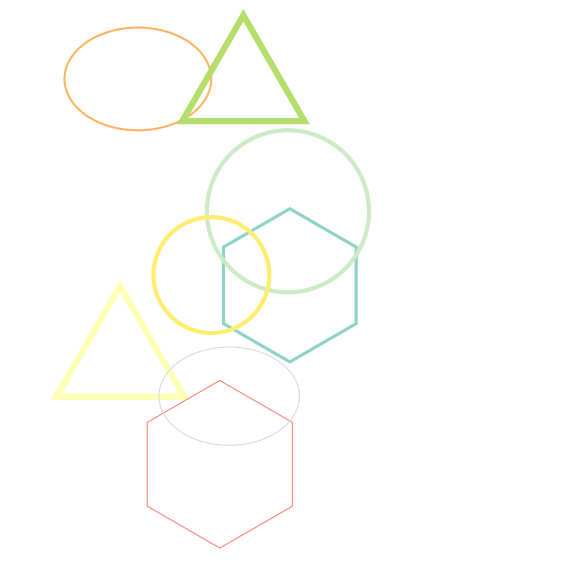[{"shape": "hexagon", "thickness": 1.5, "radius": 0.66, "center": [0.502, 0.505]}, {"shape": "triangle", "thickness": 3, "radius": 0.64, "center": [0.208, 0.376]}, {"shape": "hexagon", "thickness": 0.5, "radius": 0.73, "center": [0.381, 0.195]}, {"shape": "oval", "thickness": 1, "radius": 0.64, "center": [0.239, 0.862]}, {"shape": "triangle", "thickness": 3, "radius": 0.61, "center": [0.421, 0.851]}, {"shape": "oval", "thickness": 0.5, "radius": 0.61, "center": [0.397, 0.313]}, {"shape": "circle", "thickness": 2, "radius": 0.7, "center": [0.499, 0.633]}, {"shape": "circle", "thickness": 2, "radius": 0.5, "center": [0.366, 0.523]}]